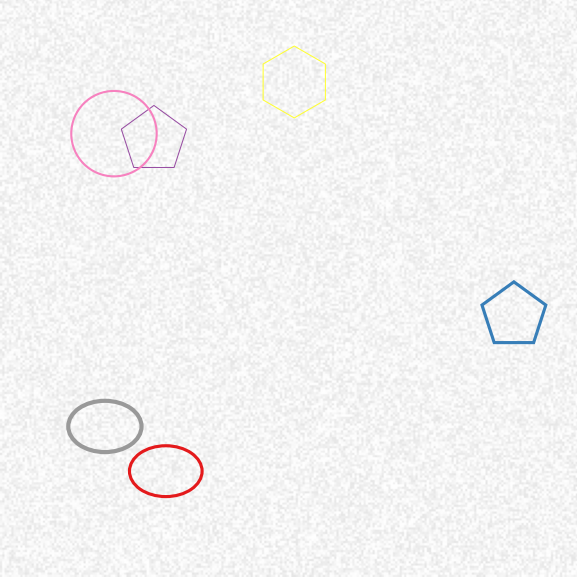[{"shape": "oval", "thickness": 1.5, "radius": 0.31, "center": [0.287, 0.183]}, {"shape": "pentagon", "thickness": 1.5, "radius": 0.29, "center": [0.89, 0.453]}, {"shape": "pentagon", "thickness": 0.5, "radius": 0.3, "center": [0.267, 0.757]}, {"shape": "hexagon", "thickness": 0.5, "radius": 0.31, "center": [0.51, 0.857]}, {"shape": "circle", "thickness": 1, "radius": 0.37, "center": [0.197, 0.768]}, {"shape": "oval", "thickness": 2, "radius": 0.32, "center": [0.182, 0.261]}]